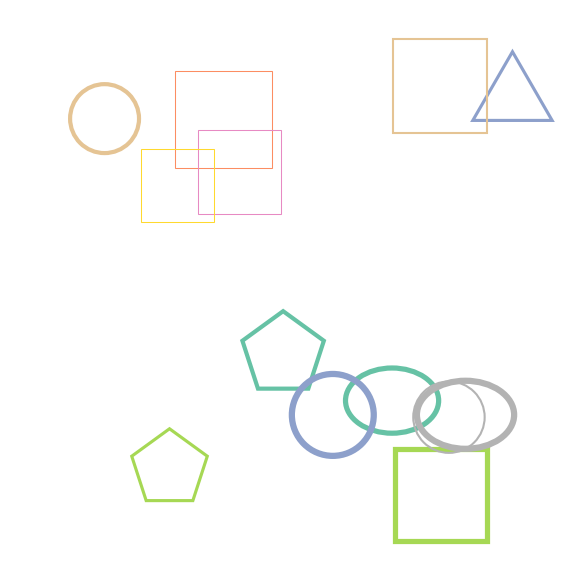[{"shape": "oval", "thickness": 2.5, "radius": 0.4, "center": [0.679, 0.305]}, {"shape": "pentagon", "thickness": 2, "radius": 0.37, "center": [0.49, 0.386]}, {"shape": "square", "thickness": 0.5, "radius": 0.42, "center": [0.387, 0.792]}, {"shape": "triangle", "thickness": 1.5, "radius": 0.4, "center": [0.887, 0.83]}, {"shape": "circle", "thickness": 3, "radius": 0.35, "center": [0.576, 0.281]}, {"shape": "square", "thickness": 0.5, "radius": 0.36, "center": [0.414, 0.701]}, {"shape": "pentagon", "thickness": 1.5, "radius": 0.34, "center": [0.294, 0.188]}, {"shape": "square", "thickness": 2.5, "radius": 0.4, "center": [0.763, 0.142]}, {"shape": "square", "thickness": 0.5, "radius": 0.31, "center": [0.307, 0.678]}, {"shape": "square", "thickness": 1, "radius": 0.41, "center": [0.763, 0.85]}, {"shape": "circle", "thickness": 2, "radius": 0.3, "center": [0.181, 0.794]}, {"shape": "oval", "thickness": 3, "radius": 0.42, "center": [0.806, 0.281]}, {"shape": "circle", "thickness": 1, "radius": 0.31, "center": [0.777, 0.277]}]